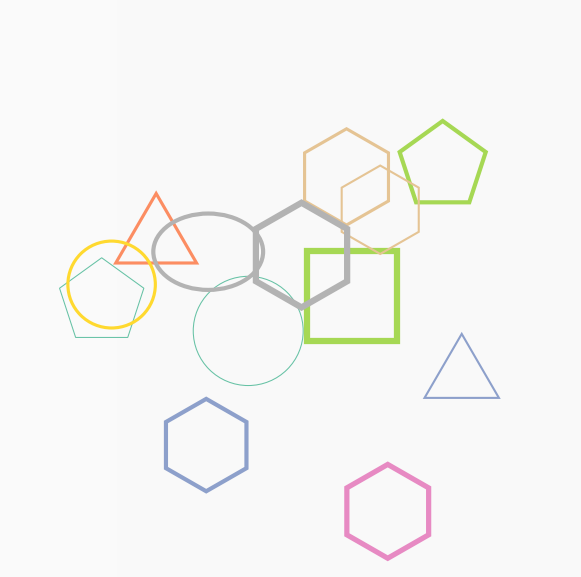[{"shape": "circle", "thickness": 0.5, "radius": 0.47, "center": [0.427, 0.426]}, {"shape": "pentagon", "thickness": 0.5, "radius": 0.38, "center": [0.175, 0.477]}, {"shape": "triangle", "thickness": 1.5, "radius": 0.4, "center": [0.269, 0.584]}, {"shape": "hexagon", "thickness": 2, "radius": 0.4, "center": [0.355, 0.228]}, {"shape": "triangle", "thickness": 1, "radius": 0.37, "center": [0.794, 0.347]}, {"shape": "hexagon", "thickness": 2.5, "radius": 0.41, "center": [0.667, 0.114]}, {"shape": "pentagon", "thickness": 2, "radius": 0.39, "center": [0.762, 0.712]}, {"shape": "square", "thickness": 3, "radius": 0.39, "center": [0.606, 0.487]}, {"shape": "circle", "thickness": 1.5, "radius": 0.38, "center": [0.192, 0.506]}, {"shape": "hexagon", "thickness": 1.5, "radius": 0.42, "center": [0.596, 0.693]}, {"shape": "hexagon", "thickness": 1, "radius": 0.38, "center": [0.654, 0.636]}, {"shape": "hexagon", "thickness": 3, "radius": 0.45, "center": [0.519, 0.557]}, {"shape": "oval", "thickness": 2, "radius": 0.47, "center": [0.358, 0.563]}]